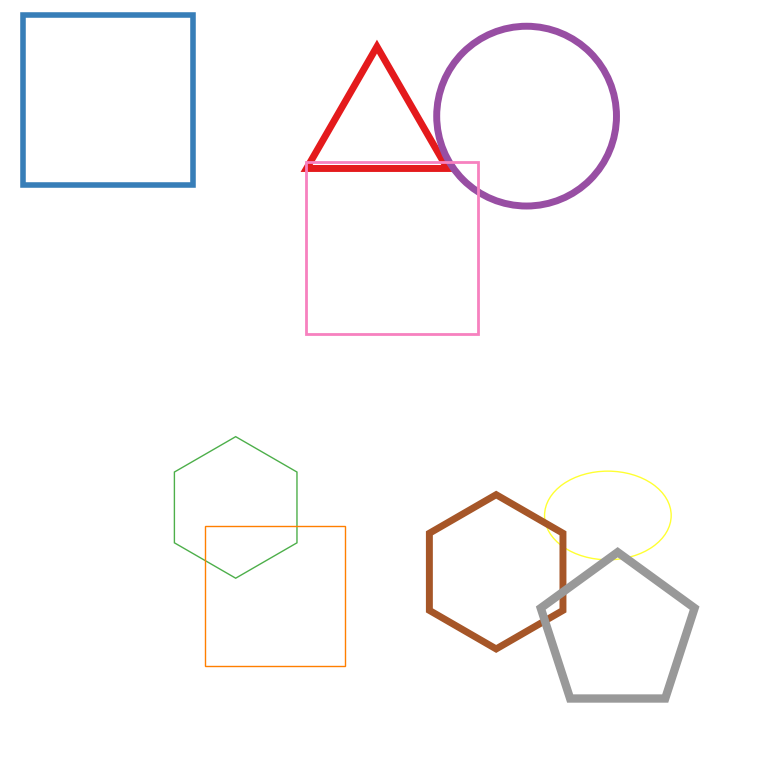[{"shape": "triangle", "thickness": 2.5, "radius": 0.53, "center": [0.49, 0.834]}, {"shape": "square", "thickness": 2, "radius": 0.55, "center": [0.14, 0.87]}, {"shape": "hexagon", "thickness": 0.5, "radius": 0.46, "center": [0.306, 0.341]}, {"shape": "circle", "thickness": 2.5, "radius": 0.58, "center": [0.684, 0.849]}, {"shape": "square", "thickness": 0.5, "radius": 0.46, "center": [0.357, 0.226]}, {"shape": "oval", "thickness": 0.5, "radius": 0.41, "center": [0.789, 0.331]}, {"shape": "hexagon", "thickness": 2.5, "radius": 0.5, "center": [0.644, 0.257]}, {"shape": "square", "thickness": 1, "radius": 0.56, "center": [0.508, 0.678]}, {"shape": "pentagon", "thickness": 3, "radius": 0.53, "center": [0.802, 0.178]}]